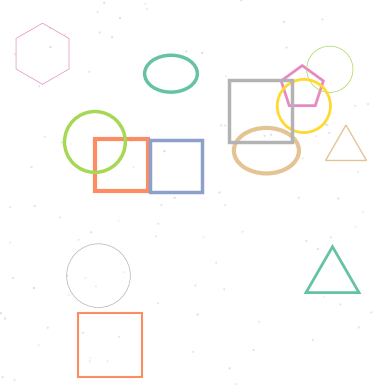[{"shape": "triangle", "thickness": 2, "radius": 0.4, "center": [0.864, 0.28]}, {"shape": "oval", "thickness": 2.5, "radius": 0.34, "center": [0.444, 0.809]}, {"shape": "square", "thickness": 1.5, "radius": 0.42, "center": [0.285, 0.104]}, {"shape": "square", "thickness": 3, "radius": 0.34, "center": [0.315, 0.571]}, {"shape": "square", "thickness": 2.5, "radius": 0.34, "center": [0.456, 0.57]}, {"shape": "pentagon", "thickness": 2, "radius": 0.29, "center": [0.785, 0.772]}, {"shape": "hexagon", "thickness": 0.5, "radius": 0.4, "center": [0.11, 0.86]}, {"shape": "circle", "thickness": 0.5, "radius": 0.3, "center": [0.857, 0.82]}, {"shape": "circle", "thickness": 2.5, "radius": 0.4, "center": [0.247, 0.631]}, {"shape": "circle", "thickness": 2, "radius": 0.35, "center": [0.789, 0.725]}, {"shape": "oval", "thickness": 3, "radius": 0.42, "center": [0.692, 0.609]}, {"shape": "triangle", "thickness": 1, "radius": 0.31, "center": [0.899, 0.614]}, {"shape": "circle", "thickness": 0.5, "radius": 0.41, "center": [0.256, 0.284]}, {"shape": "square", "thickness": 2.5, "radius": 0.41, "center": [0.676, 0.711]}]